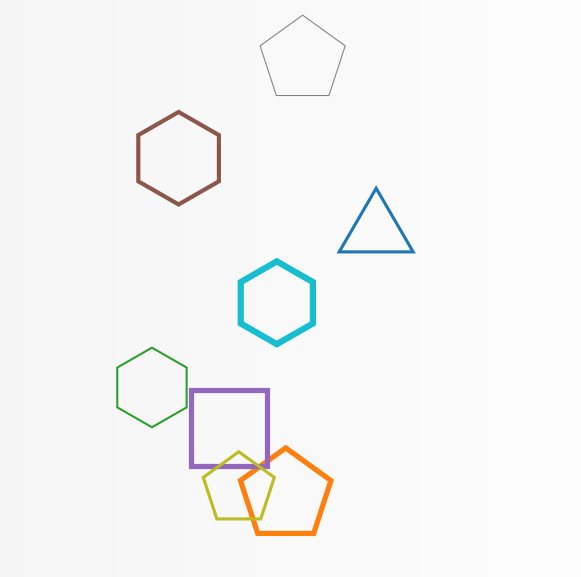[{"shape": "triangle", "thickness": 1.5, "radius": 0.37, "center": [0.647, 0.6]}, {"shape": "pentagon", "thickness": 2.5, "radius": 0.41, "center": [0.492, 0.142]}, {"shape": "hexagon", "thickness": 1, "radius": 0.34, "center": [0.261, 0.328]}, {"shape": "square", "thickness": 2.5, "radius": 0.33, "center": [0.395, 0.258]}, {"shape": "hexagon", "thickness": 2, "radius": 0.4, "center": [0.307, 0.725]}, {"shape": "pentagon", "thickness": 0.5, "radius": 0.38, "center": [0.521, 0.896]}, {"shape": "pentagon", "thickness": 1.5, "radius": 0.32, "center": [0.411, 0.153]}, {"shape": "hexagon", "thickness": 3, "radius": 0.36, "center": [0.476, 0.475]}]